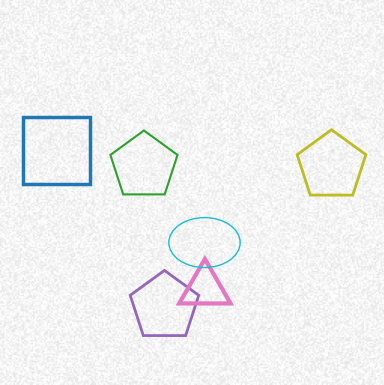[{"shape": "square", "thickness": 2.5, "radius": 0.44, "center": [0.146, 0.609]}, {"shape": "pentagon", "thickness": 1.5, "radius": 0.46, "center": [0.374, 0.569]}, {"shape": "pentagon", "thickness": 2, "radius": 0.47, "center": [0.427, 0.204]}, {"shape": "triangle", "thickness": 3, "radius": 0.39, "center": [0.532, 0.25]}, {"shape": "pentagon", "thickness": 2, "radius": 0.47, "center": [0.861, 0.569]}, {"shape": "oval", "thickness": 1, "radius": 0.46, "center": [0.531, 0.37]}]